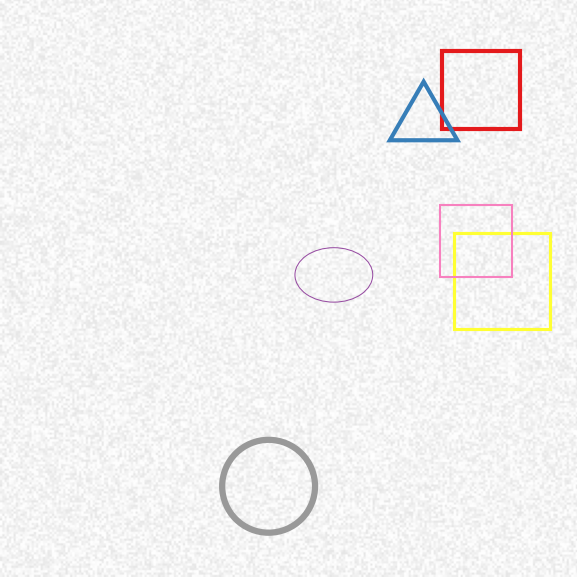[{"shape": "square", "thickness": 2, "radius": 0.34, "center": [0.832, 0.843]}, {"shape": "triangle", "thickness": 2, "radius": 0.34, "center": [0.734, 0.79]}, {"shape": "oval", "thickness": 0.5, "radius": 0.34, "center": [0.578, 0.523]}, {"shape": "square", "thickness": 1.5, "radius": 0.42, "center": [0.869, 0.512]}, {"shape": "square", "thickness": 1, "radius": 0.31, "center": [0.824, 0.582]}, {"shape": "circle", "thickness": 3, "radius": 0.4, "center": [0.465, 0.157]}]